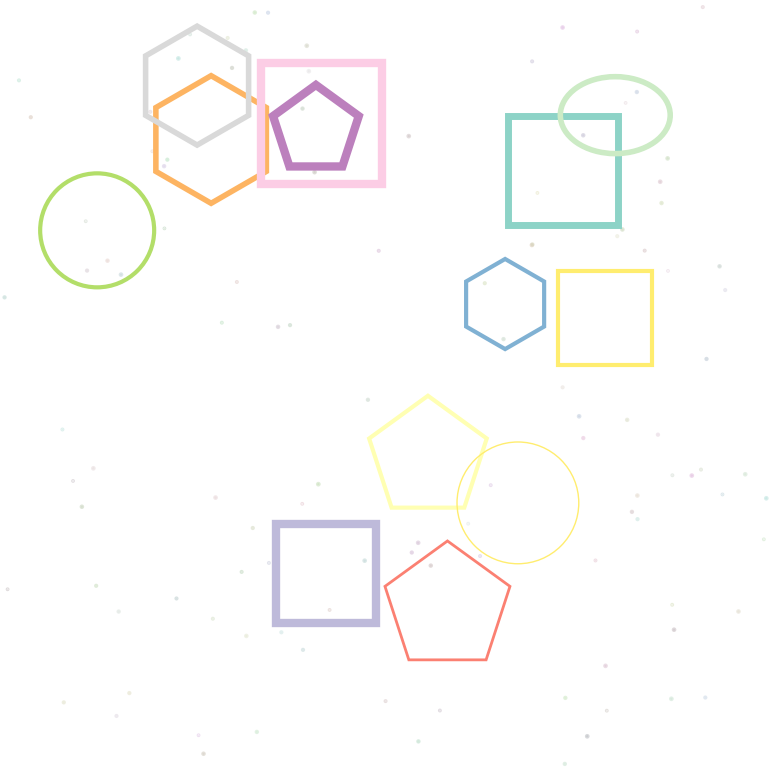[{"shape": "square", "thickness": 2.5, "radius": 0.36, "center": [0.731, 0.778]}, {"shape": "pentagon", "thickness": 1.5, "radius": 0.4, "center": [0.556, 0.406]}, {"shape": "square", "thickness": 3, "radius": 0.32, "center": [0.423, 0.255]}, {"shape": "pentagon", "thickness": 1, "radius": 0.43, "center": [0.581, 0.212]}, {"shape": "hexagon", "thickness": 1.5, "radius": 0.29, "center": [0.656, 0.605]}, {"shape": "hexagon", "thickness": 2, "radius": 0.41, "center": [0.274, 0.819]}, {"shape": "circle", "thickness": 1.5, "radius": 0.37, "center": [0.126, 0.701]}, {"shape": "square", "thickness": 3, "radius": 0.39, "center": [0.417, 0.84]}, {"shape": "hexagon", "thickness": 2, "radius": 0.39, "center": [0.256, 0.889]}, {"shape": "pentagon", "thickness": 3, "radius": 0.29, "center": [0.41, 0.831]}, {"shape": "oval", "thickness": 2, "radius": 0.36, "center": [0.799, 0.85]}, {"shape": "circle", "thickness": 0.5, "radius": 0.4, "center": [0.673, 0.347]}, {"shape": "square", "thickness": 1.5, "radius": 0.3, "center": [0.786, 0.587]}]